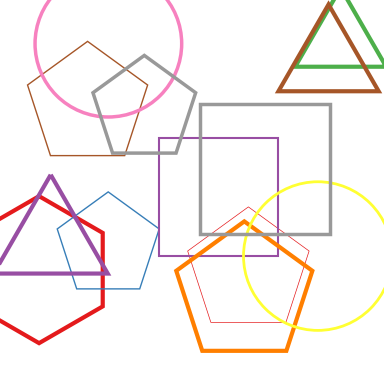[{"shape": "pentagon", "thickness": 0.5, "radius": 0.83, "center": [0.645, 0.297]}, {"shape": "hexagon", "thickness": 3, "radius": 0.95, "center": [0.101, 0.3]}, {"shape": "pentagon", "thickness": 1, "radius": 0.7, "center": [0.281, 0.362]}, {"shape": "triangle", "thickness": 3, "radius": 0.68, "center": [0.885, 0.895]}, {"shape": "triangle", "thickness": 3, "radius": 0.86, "center": [0.132, 0.375]}, {"shape": "square", "thickness": 1.5, "radius": 0.77, "center": [0.567, 0.488]}, {"shape": "pentagon", "thickness": 3, "radius": 0.93, "center": [0.635, 0.239]}, {"shape": "circle", "thickness": 2, "radius": 0.97, "center": [0.826, 0.335]}, {"shape": "pentagon", "thickness": 1, "radius": 0.82, "center": [0.227, 0.728]}, {"shape": "triangle", "thickness": 3, "radius": 0.75, "center": [0.853, 0.838]}, {"shape": "circle", "thickness": 2.5, "radius": 0.95, "center": [0.281, 0.887]}, {"shape": "pentagon", "thickness": 2.5, "radius": 0.7, "center": [0.375, 0.716]}, {"shape": "square", "thickness": 2.5, "radius": 0.84, "center": [0.689, 0.561]}]